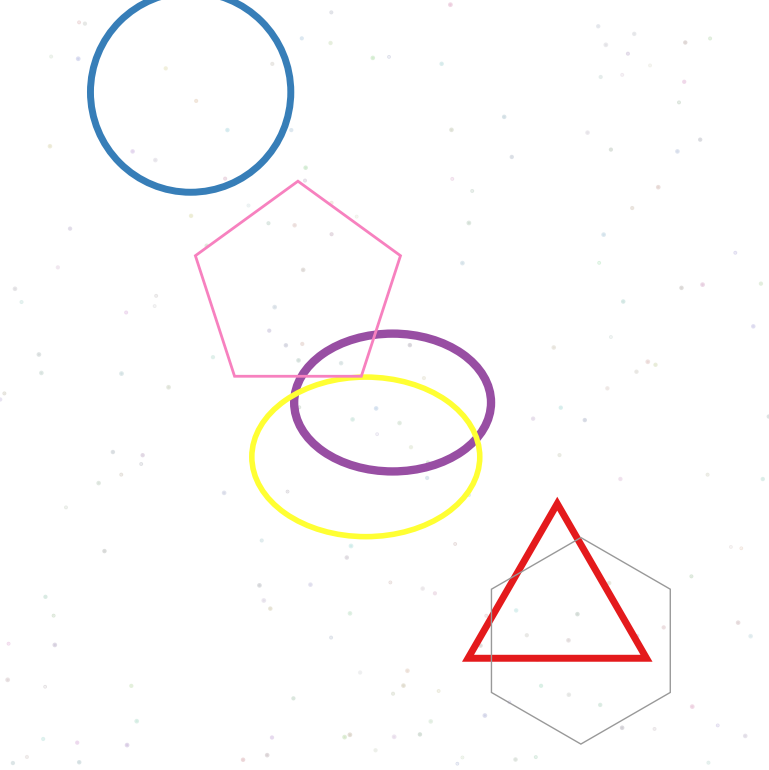[{"shape": "triangle", "thickness": 2.5, "radius": 0.67, "center": [0.724, 0.212]}, {"shape": "circle", "thickness": 2.5, "radius": 0.65, "center": [0.248, 0.88]}, {"shape": "oval", "thickness": 3, "radius": 0.64, "center": [0.51, 0.477]}, {"shape": "oval", "thickness": 2, "radius": 0.74, "center": [0.475, 0.407]}, {"shape": "pentagon", "thickness": 1, "radius": 0.7, "center": [0.387, 0.625]}, {"shape": "hexagon", "thickness": 0.5, "radius": 0.67, "center": [0.754, 0.168]}]